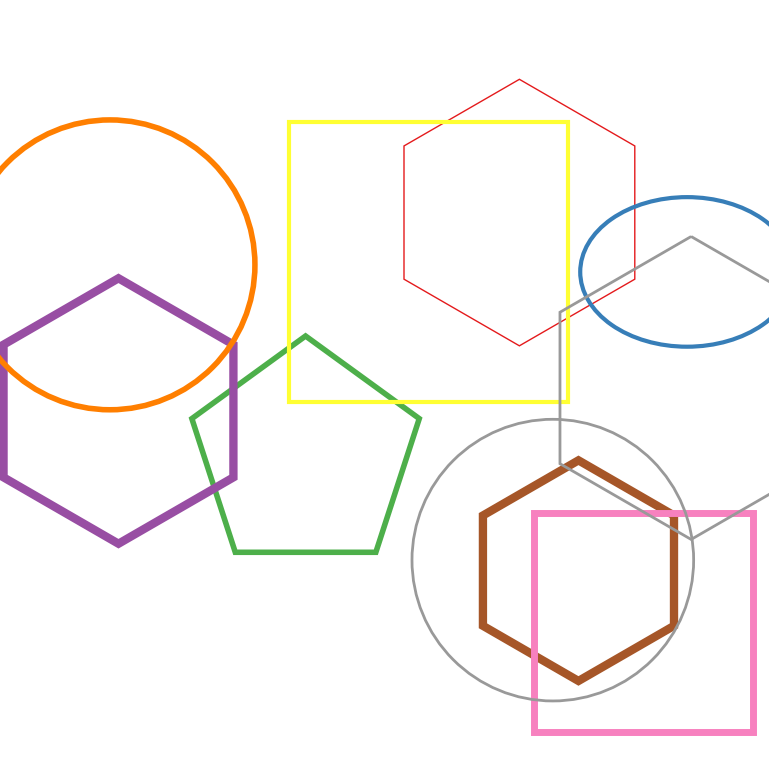[{"shape": "hexagon", "thickness": 0.5, "radius": 0.87, "center": [0.675, 0.724]}, {"shape": "oval", "thickness": 1.5, "radius": 0.69, "center": [0.892, 0.647]}, {"shape": "pentagon", "thickness": 2, "radius": 0.78, "center": [0.397, 0.408]}, {"shape": "hexagon", "thickness": 3, "radius": 0.86, "center": [0.154, 0.466]}, {"shape": "circle", "thickness": 2, "radius": 0.94, "center": [0.143, 0.656]}, {"shape": "square", "thickness": 1.5, "radius": 0.91, "center": [0.557, 0.659]}, {"shape": "hexagon", "thickness": 3, "radius": 0.72, "center": [0.751, 0.259]}, {"shape": "square", "thickness": 2.5, "radius": 0.71, "center": [0.836, 0.191]}, {"shape": "hexagon", "thickness": 1, "radius": 0.98, "center": [0.898, 0.496]}, {"shape": "circle", "thickness": 1, "radius": 0.91, "center": [0.718, 0.273]}]